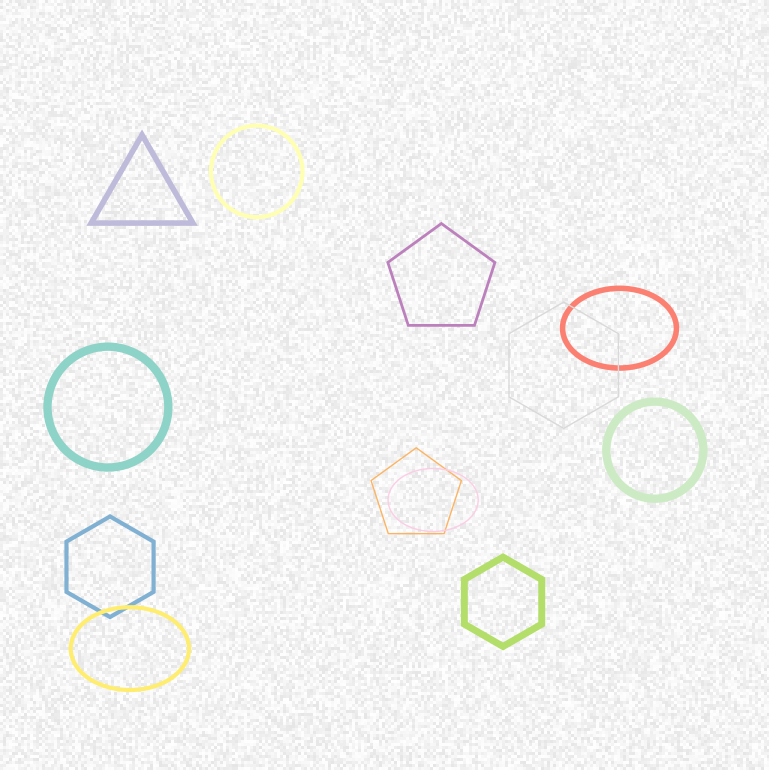[{"shape": "circle", "thickness": 3, "radius": 0.39, "center": [0.14, 0.471]}, {"shape": "circle", "thickness": 1.5, "radius": 0.3, "center": [0.333, 0.777]}, {"shape": "triangle", "thickness": 2, "radius": 0.38, "center": [0.184, 0.748]}, {"shape": "oval", "thickness": 2, "radius": 0.37, "center": [0.805, 0.574]}, {"shape": "hexagon", "thickness": 1.5, "radius": 0.33, "center": [0.143, 0.264]}, {"shape": "pentagon", "thickness": 0.5, "radius": 0.31, "center": [0.541, 0.357]}, {"shape": "hexagon", "thickness": 2.5, "radius": 0.29, "center": [0.653, 0.218]}, {"shape": "oval", "thickness": 0.5, "radius": 0.29, "center": [0.563, 0.351]}, {"shape": "hexagon", "thickness": 0.5, "radius": 0.41, "center": [0.732, 0.526]}, {"shape": "pentagon", "thickness": 1, "radius": 0.37, "center": [0.573, 0.637]}, {"shape": "circle", "thickness": 3, "radius": 0.32, "center": [0.85, 0.415]}, {"shape": "oval", "thickness": 1.5, "radius": 0.38, "center": [0.169, 0.158]}]